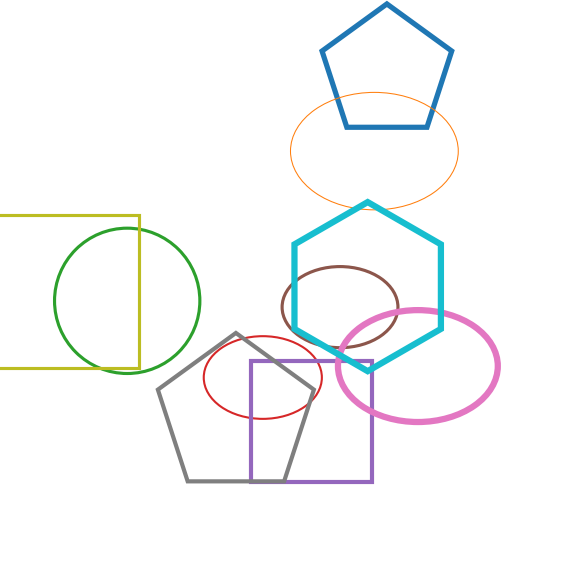[{"shape": "pentagon", "thickness": 2.5, "radius": 0.59, "center": [0.67, 0.874]}, {"shape": "oval", "thickness": 0.5, "radius": 0.73, "center": [0.648, 0.737]}, {"shape": "circle", "thickness": 1.5, "radius": 0.63, "center": [0.22, 0.478]}, {"shape": "oval", "thickness": 1, "radius": 0.51, "center": [0.455, 0.345]}, {"shape": "square", "thickness": 2, "radius": 0.52, "center": [0.539, 0.27]}, {"shape": "oval", "thickness": 1.5, "radius": 0.5, "center": [0.589, 0.467]}, {"shape": "oval", "thickness": 3, "radius": 0.69, "center": [0.724, 0.365]}, {"shape": "pentagon", "thickness": 2, "radius": 0.71, "center": [0.408, 0.281]}, {"shape": "square", "thickness": 1.5, "radius": 0.66, "center": [0.107, 0.495]}, {"shape": "hexagon", "thickness": 3, "radius": 0.73, "center": [0.637, 0.503]}]